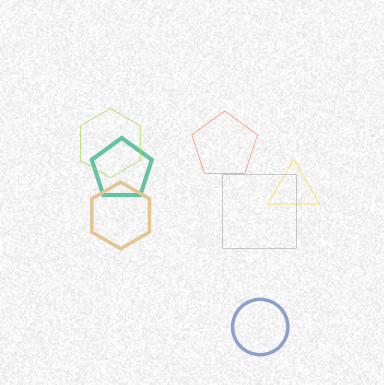[{"shape": "pentagon", "thickness": 3, "radius": 0.41, "center": [0.316, 0.56]}, {"shape": "pentagon", "thickness": 0.5, "radius": 0.45, "center": [0.584, 0.622]}, {"shape": "circle", "thickness": 2.5, "radius": 0.36, "center": [0.676, 0.151]}, {"shape": "hexagon", "thickness": 0.5, "radius": 0.45, "center": [0.287, 0.628]}, {"shape": "triangle", "thickness": 0.5, "radius": 0.39, "center": [0.763, 0.509]}, {"shape": "hexagon", "thickness": 2.5, "radius": 0.43, "center": [0.313, 0.44]}, {"shape": "square", "thickness": 0.5, "radius": 0.48, "center": [0.672, 0.452]}]